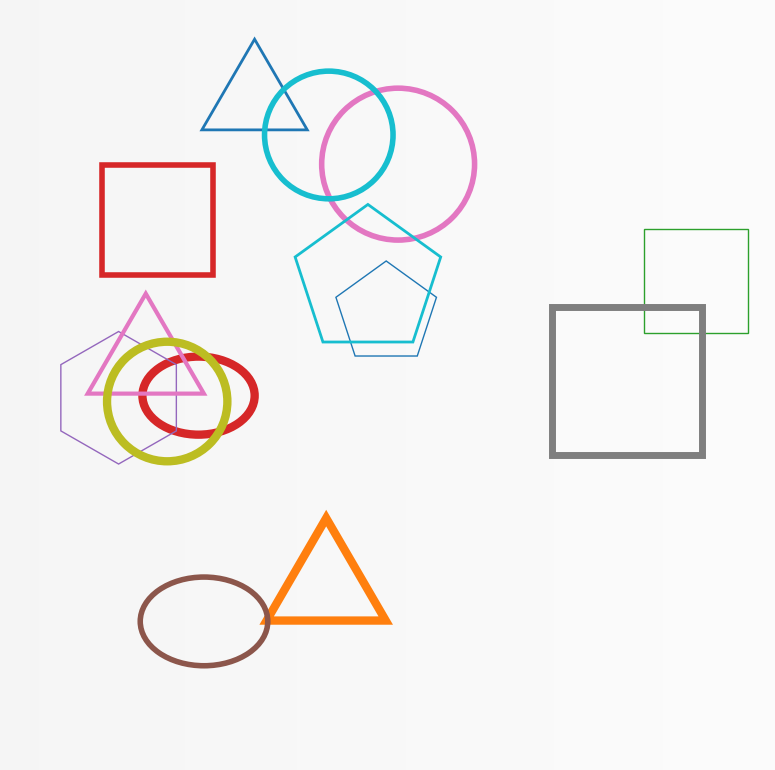[{"shape": "triangle", "thickness": 1, "radius": 0.39, "center": [0.328, 0.871]}, {"shape": "pentagon", "thickness": 0.5, "radius": 0.34, "center": [0.498, 0.593]}, {"shape": "triangle", "thickness": 3, "radius": 0.44, "center": [0.421, 0.238]}, {"shape": "square", "thickness": 0.5, "radius": 0.34, "center": [0.898, 0.635]}, {"shape": "oval", "thickness": 3, "radius": 0.36, "center": [0.256, 0.486]}, {"shape": "square", "thickness": 2, "radius": 0.36, "center": [0.203, 0.715]}, {"shape": "hexagon", "thickness": 0.5, "radius": 0.43, "center": [0.153, 0.483]}, {"shape": "oval", "thickness": 2, "radius": 0.41, "center": [0.263, 0.193]}, {"shape": "triangle", "thickness": 1.5, "radius": 0.43, "center": [0.188, 0.532]}, {"shape": "circle", "thickness": 2, "radius": 0.49, "center": [0.514, 0.787]}, {"shape": "square", "thickness": 2.5, "radius": 0.48, "center": [0.809, 0.505]}, {"shape": "circle", "thickness": 3, "radius": 0.39, "center": [0.216, 0.479]}, {"shape": "pentagon", "thickness": 1, "radius": 0.49, "center": [0.475, 0.636]}, {"shape": "circle", "thickness": 2, "radius": 0.41, "center": [0.424, 0.825]}]